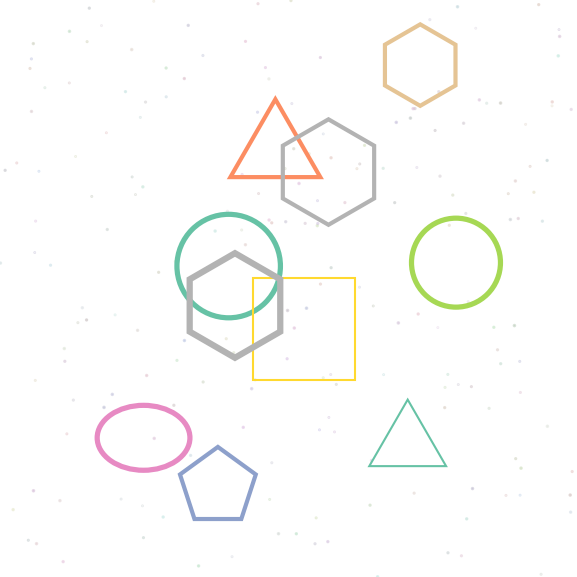[{"shape": "triangle", "thickness": 1, "radius": 0.38, "center": [0.706, 0.23]}, {"shape": "circle", "thickness": 2.5, "radius": 0.45, "center": [0.396, 0.538]}, {"shape": "triangle", "thickness": 2, "radius": 0.45, "center": [0.477, 0.737]}, {"shape": "pentagon", "thickness": 2, "radius": 0.34, "center": [0.377, 0.156]}, {"shape": "oval", "thickness": 2.5, "radius": 0.4, "center": [0.249, 0.241]}, {"shape": "circle", "thickness": 2.5, "radius": 0.39, "center": [0.79, 0.544]}, {"shape": "square", "thickness": 1, "radius": 0.44, "center": [0.527, 0.429]}, {"shape": "hexagon", "thickness": 2, "radius": 0.35, "center": [0.728, 0.886]}, {"shape": "hexagon", "thickness": 2, "radius": 0.46, "center": [0.569, 0.701]}, {"shape": "hexagon", "thickness": 3, "radius": 0.45, "center": [0.407, 0.47]}]